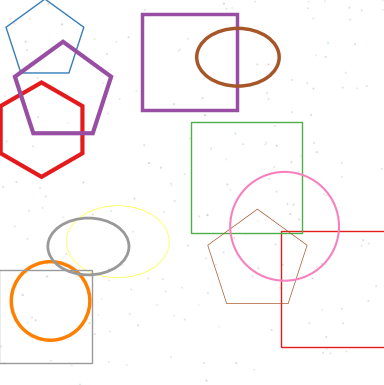[{"shape": "square", "thickness": 1, "radius": 0.75, "center": [0.88, 0.25]}, {"shape": "hexagon", "thickness": 3, "radius": 0.61, "center": [0.108, 0.663]}, {"shape": "pentagon", "thickness": 1, "radius": 0.53, "center": [0.117, 0.896]}, {"shape": "square", "thickness": 1, "radius": 0.72, "center": [0.641, 0.538]}, {"shape": "square", "thickness": 2.5, "radius": 0.62, "center": [0.492, 0.839]}, {"shape": "pentagon", "thickness": 3, "radius": 0.66, "center": [0.164, 0.76]}, {"shape": "circle", "thickness": 2.5, "radius": 0.51, "center": [0.131, 0.218]}, {"shape": "oval", "thickness": 0.5, "radius": 0.67, "center": [0.306, 0.372]}, {"shape": "pentagon", "thickness": 0.5, "radius": 0.68, "center": [0.669, 0.321]}, {"shape": "oval", "thickness": 2.5, "radius": 0.54, "center": [0.618, 0.851]}, {"shape": "circle", "thickness": 1.5, "radius": 0.71, "center": [0.739, 0.412]}, {"shape": "oval", "thickness": 2, "radius": 0.53, "center": [0.23, 0.36]}, {"shape": "square", "thickness": 1, "radius": 0.61, "center": [0.119, 0.178]}]